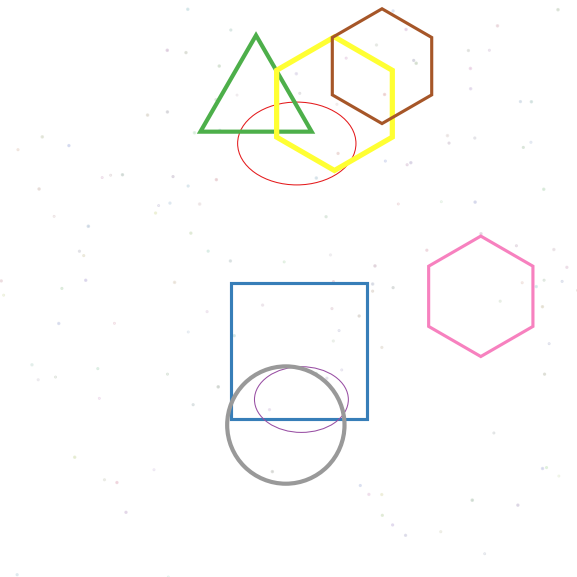[{"shape": "oval", "thickness": 0.5, "radius": 0.51, "center": [0.514, 0.751]}, {"shape": "square", "thickness": 1.5, "radius": 0.59, "center": [0.518, 0.392]}, {"shape": "triangle", "thickness": 2, "radius": 0.56, "center": [0.443, 0.827]}, {"shape": "oval", "thickness": 0.5, "radius": 0.41, "center": [0.522, 0.307]}, {"shape": "hexagon", "thickness": 2.5, "radius": 0.58, "center": [0.579, 0.82]}, {"shape": "hexagon", "thickness": 1.5, "radius": 0.5, "center": [0.661, 0.885]}, {"shape": "hexagon", "thickness": 1.5, "radius": 0.52, "center": [0.833, 0.486]}, {"shape": "circle", "thickness": 2, "radius": 0.51, "center": [0.495, 0.263]}]